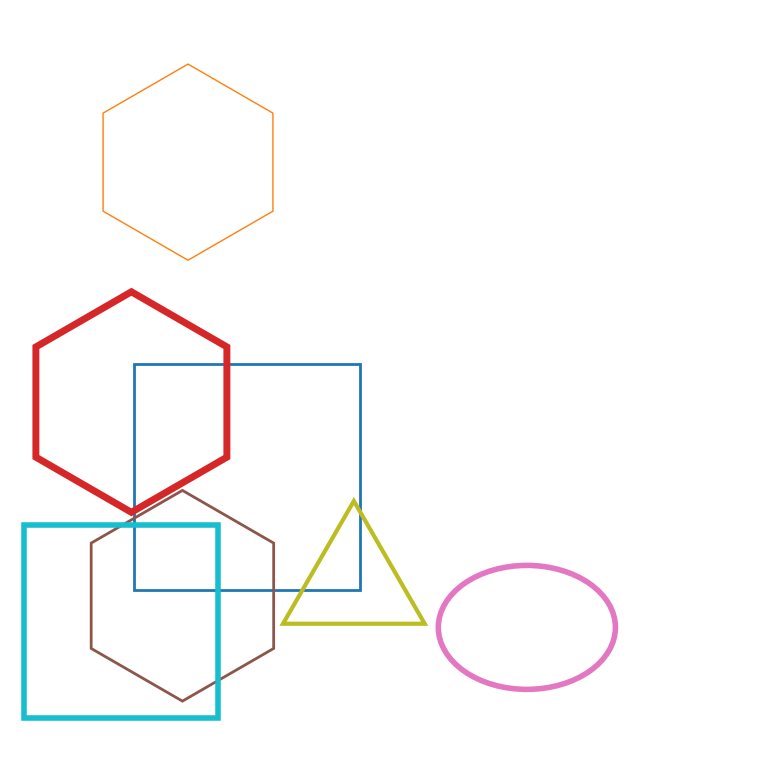[{"shape": "square", "thickness": 1, "radius": 0.73, "center": [0.321, 0.381]}, {"shape": "hexagon", "thickness": 0.5, "radius": 0.64, "center": [0.244, 0.789]}, {"shape": "hexagon", "thickness": 2.5, "radius": 0.72, "center": [0.171, 0.478]}, {"shape": "hexagon", "thickness": 1, "radius": 0.68, "center": [0.237, 0.226]}, {"shape": "oval", "thickness": 2, "radius": 0.58, "center": [0.684, 0.185]}, {"shape": "triangle", "thickness": 1.5, "radius": 0.53, "center": [0.46, 0.243]}, {"shape": "square", "thickness": 2, "radius": 0.63, "center": [0.157, 0.193]}]